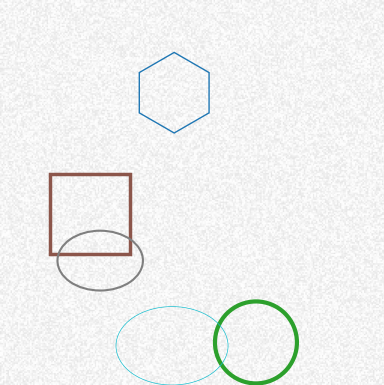[{"shape": "hexagon", "thickness": 1, "radius": 0.52, "center": [0.452, 0.759]}, {"shape": "circle", "thickness": 3, "radius": 0.53, "center": [0.665, 0.111]}, {"shape": "square", "thickness": 2.5, "radius": 0.52, "center": [0.233, 0.444]}, {"shape": "oval", "thickness": 1.5, "radius": 0.55, "center": [0.26, 0.323]}, {"shape": "oval", "thickness": 0.5, "radius": 0.73, "center": [0.447, 0.102]}]